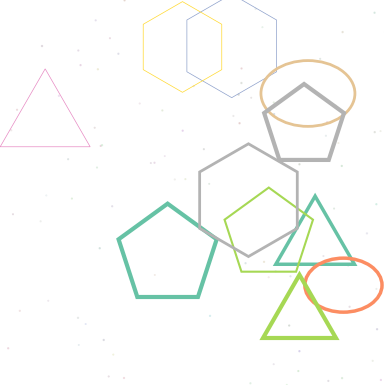[{"shape": "pentagon", "thickness": 3, "radius": 0.67, "center": [0.435, 0.337]}, {"shape": "triangle", "thickness": 2.5, "radius": 0.59, "center": [0.818, 0.373]}, {"shape": "oval", "thickness": 2.5, "radius": 0.5, "center": [0.892, 0.259]}, {"shape": "hexagon", "thickness": 0.5, "radius": 0.67, "center": [0.602, 0.881]}, {"shape": "triangle", "thickness": 0.5, "radius": 0.67, "center": [0.117, 0.686]}, {"shape": "pentagon", "thickness": 1.5, "radius": 0.6, "center": [0.698, 0.392]}, {"shape": "triangle", "thickness": 3, "radius": 0.55, "center": [0.778, 0.177]}, {"shape": "hexagon", "thickness": 0.5, "radius": 0.59, "center": [0.474, 0.878]}, {"shape": "oval", "thickness": 2, "radius": 0.61, "center": [0.8, 0.757]}, {"shape": "hexagon", "thickness": 2, "radius": 0.73, "center": [0.645, 0.48]}, {"shape": "pentagon", "thickness": 3, "radius": 0.54, "center": [0.79, 0.673]}]